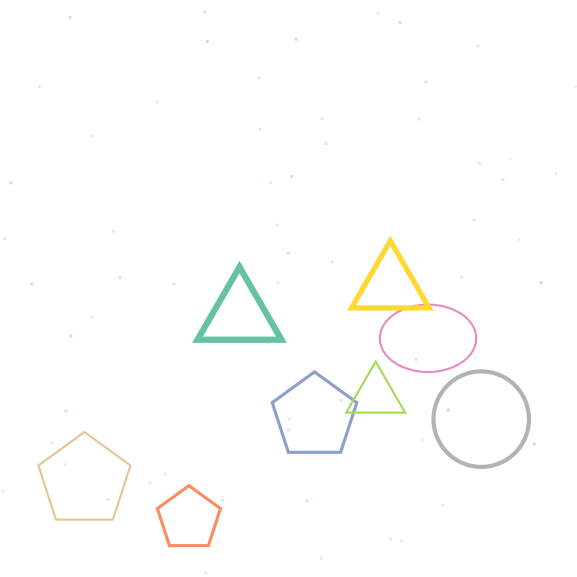[{"shape": "triangle", "thickness": 3, "radius": 0.42, "center": [0.415, 0.453]}, {"shape": "pentagon", "thickness": 1.5, "radius": 0.29, "center": [0.327, 0.101]}, {"shape": "pentagon", "thickness": 1.5, "radius": 0.38, "center": [0.545, 0.278]}, {"shape": "oval", "thickness": 1, "radius": 0.42, "center": [0.741, 0.413]}, {"shape": "triangle", "thickness": 1, "radius": 0.29, "center": [0.651, 0.314]}, {"shape": "triangle", "thickness": 2.5, "radius": 0.39, "center": [0.676, 0.505]}, {"shape": "pentagon", "thickness": 1, "radius": 0.42, "center": [0.146, 0.167]}, {"shape": "circle", "thickness": 2, "radius": 0.41, "center": [0.833, 0.273]}]